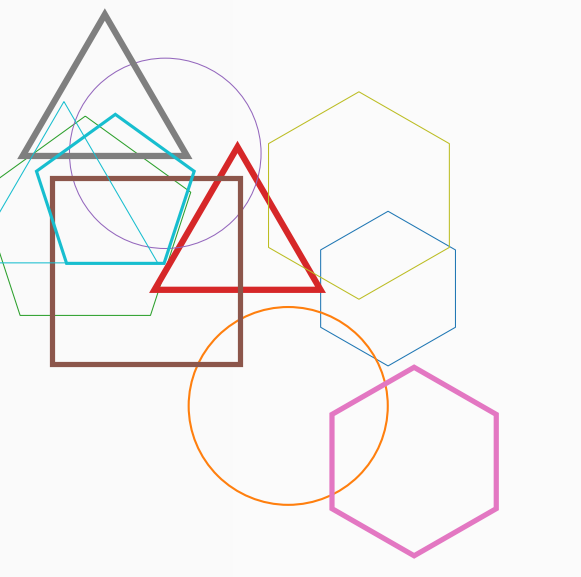[{"shape": "hexagon", "thickness": 0.5, "radius": 0.67, "center": [0.668, 0.499]}, {"shape": "circle", "thickness": 1, "radius": 0.86, "center": [0.496, 0.296]}, {"shape": "pentagon", "thickness": 0.5, "radius": 0.95, "center": [0.147, 0.607]}, {"shape": "triangle", "thickness": 3, "radius": 0.82, "center": [0.409, 0.58]}, {"shape": "circle", "thickness": 0.5, "radius": 0.82, "center": [0.284, 0.734]}, {"shape": "square", "thickness": 2.5, "radius": 0.81, "center": [0.251, 0.531]}, {"shape": "hexagon", "thickness": 2.5, "radius": 0.82, "center": [0.712, 0.2]}, {"shape": "triangle", "thickness": 3, "radius": 0.82, "center": [0.18, 0.811]}, {"shape": "hexagon", "thickness": 0.5, "radius": 0.9, "center": [0.618, 0.661]}, {"shape": "pentagon", "thickness": 1.5, "radius": 0.71, "center": [0.198, 0.658]}, {"shape": "triangle", "thickness": 0.5, "radius": 0.93, "center": [0.11, 0.637]}]